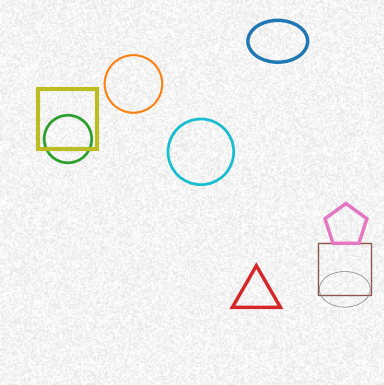[{"shape": "oval", "thickness": 2.5, "radius": 0.39, "center": [0.721, 0.893]}, {"shape": "circle", "thickness": 1.5, "radius": 0.37, "center": [0.347, 0.782]}, {"shape": "circle", "thickness": 2, "radius": 0.31, "center": [0.176, 0.639]}, {"shape": "triangle", "thickness": 2.5, "radius": 0.36, "center": [0.666, 0.238]}, {"shape": "square", "thickness": 1, "radius": 0.34, "center": [0.895, 0.302]}, {"shape": "pentagon", "thickness": 2.5, "radius": 0.29, "center": [0.899, 0.414]}, {"shape": "oval", "thickness": 0.5, "radius": 0.33, "center": [0.895, 0.249]}, {"shape": "square", "thickness": 3, "radius": 0.39, "center": [0.175, 0.69]}, {"shape": "circle", "thickness": 2, "radius": 0.43, "center": [0.522, 0.606]}]